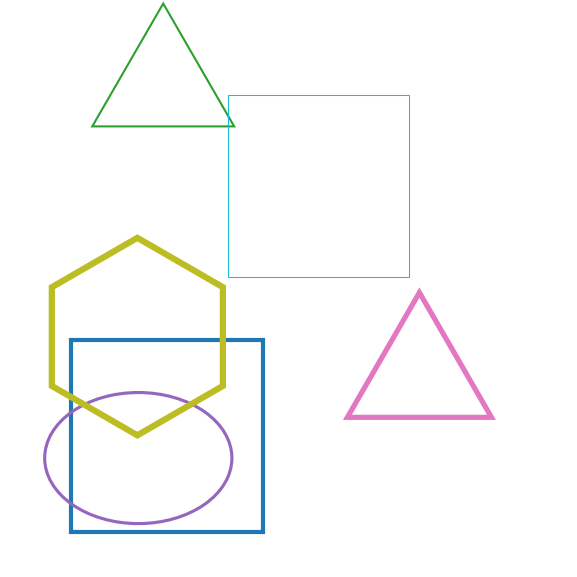[{"shape": "square", "thickness": 2, "radius": 0.83, "center": [0.29, 0.245]}, {"shape": "triangle", "thickness": 1, "radius": 0.71, "center": [0.283, 0.851]}, {"shape": "oval", "thickness": 1.5, "radius": 0.81, "center": [0.239, 0.206]}, {"shape": "triangle", "thickness": 2.5, "radius": 0.72, "center": [0.726, 0.348]}, {"shape": "hexagon", "thickness": 3, "radius": 0.85, "center": [0.238, 0.416]}, {"shape": "square", "thickness": 0.5, "radius": 0.78, "center": [0.552, 0.677]}]